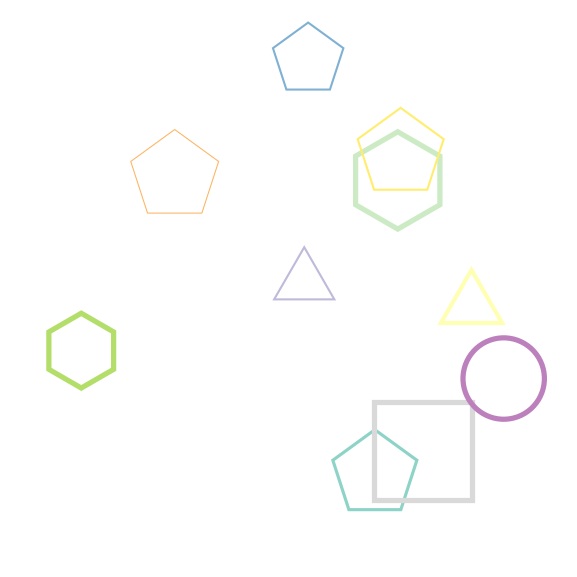[{"shape": "pentagon", "thickness": 1.5, "radius": 0.38, "center": [0.649, 0.179]}, {"shape": "triangle", "thickness": 2, "radius": 0.31, "center": [0.816, 0.47]}, {"shape": "triangle", "thickness": 1, "radius": 0.3, "center": [0.527, 0.511]}, {"shape": "pentagon", "thickness": 1, "radius": 0.32, "center": [0.534, 0.896]}, {"shape": "pentagon", "thickness": 0.5, "radius": 0.4, "center": [0.302, 0.695]}, {"shape": "hexagon", "thickness": 2.5, "radius": 0.32, "center": [0.141, 0.392]}, {"shape": "square", "thickness": 2.5, "radius": 0.42, "center": [0.732, 0.218]}, {"shape": "circle", "thickness": 2.5, "radius": 0.35, "center": [0.872, 0.344]}, {"shape": "hexagon", "thickness": 2.5, "radius": 0.42, "center": [0.689, 0.687]}, {"shape": "pentagon", "thickness": 1, "radius": 0.39, "center": [0.694, 0.734]}]